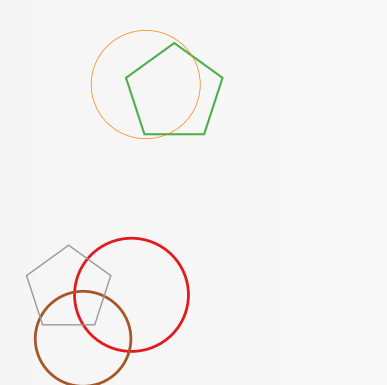[{"shape": "circle", "thickness": 2, "radius": 0.73, "center": [0.339, 0.234]}, {"shape": "pentagon", "thickness": 1.5, "radius": 0.65, "center": [0.45, 0.757]}, {"shape": "circle", "thickness": 0.5, "radius": 0.7, "center": [0.376, 0.78]}, {"shape": "circle", "thickness": 2, "radius": 0.62, "center": [0.214, 0.12]}, {"shape": "pentagon", "thickness": 1, "radius": 0.57, "center": [0.177, 0.249]}]